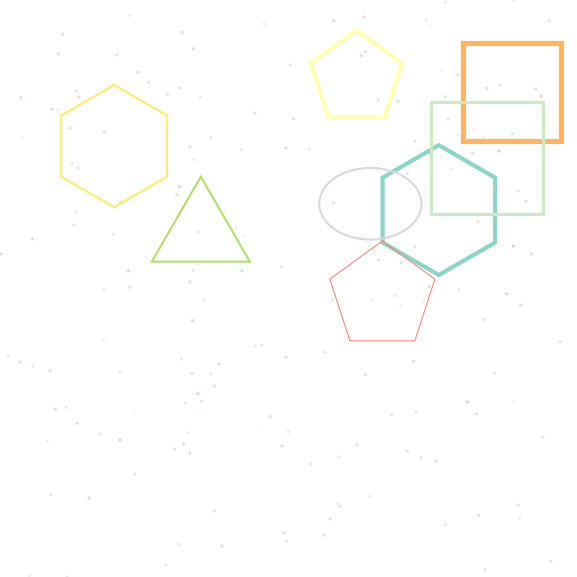[{"shape": "hexagon", "thickness": 2, "radius": 0.56, "center": [0.76, 0.635]}, {"shape": "pentagon", "thickness": 2, "radius": 0.42, "center": [0.618, 0.863]}, {"shape": "pentagon", "thickness": 0.5, "radius": 0.48, "center": [0.662, 0.486]}, {"shape": "square", "thickness": 2.5, "radius": 0.43, "center": [0.886, 0.84]}, {"shape": "triangle", "thickness": 1, "radius": 0.49, "center": [0.348, 0.595]}, {"shape": "oval", "thickness": 1, "radius": 0.44, "center": [0.641, 0.646]}, {"shape": "square", "thickness": 1.5, "radius": 0.48, "center": [0.844, 0.726]}, {"shape": "hexagon", "thickness": 1, "radius": 0.53, "center": [0.198, 0.746]}]